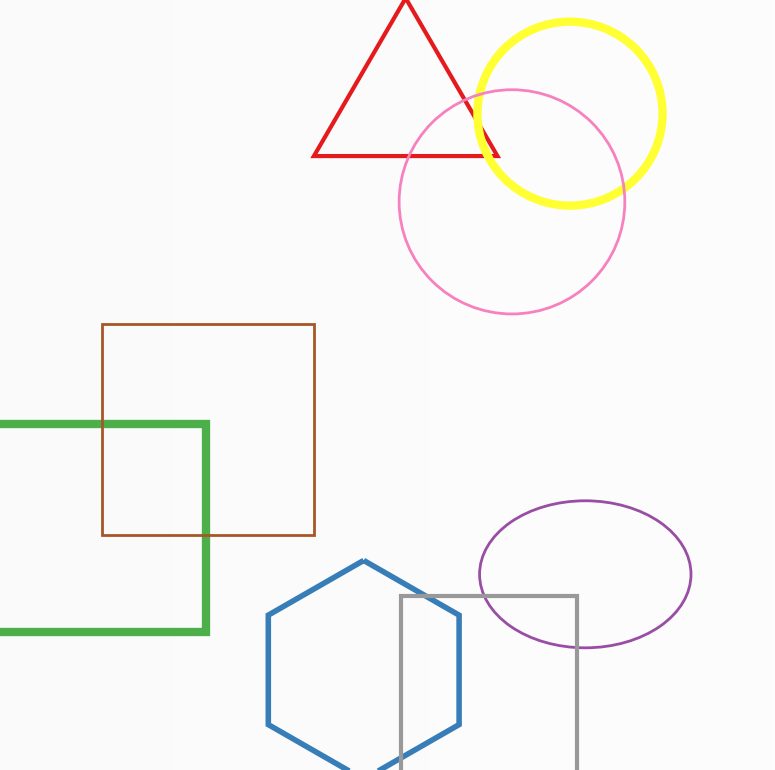[{"shape": "triangle", "thickness": 1.5, "radius": 0.68, "center": [0.523, 0.866]}, {"shape": "hexagon", "thickness": 2, "radius": 0.71, "center": [0.469, 0.13]}, {"shape": "square", "thickness": 3, "radius": 0.68, "center": [0.13, 0.315]}, {"shape": "oval", "thickness": 1, "radius": 0.68, "center": [0.755, 0.254]}, {"shape": "circle", "thickness": 3, "radius": 0.6, "center": [0.735, 0.852]}, {"shape": "square", "thickness": 1, "radius": 0.69, "center": [0.268, 0.442]}, {"shape": "circle", "thickness": 1, "radius": 0.73, "center": [0.661, 0.738]}, {"shape": "square", "thickness": 1.5, "radius": 0.57, "center": [0.631, 0.112]}]